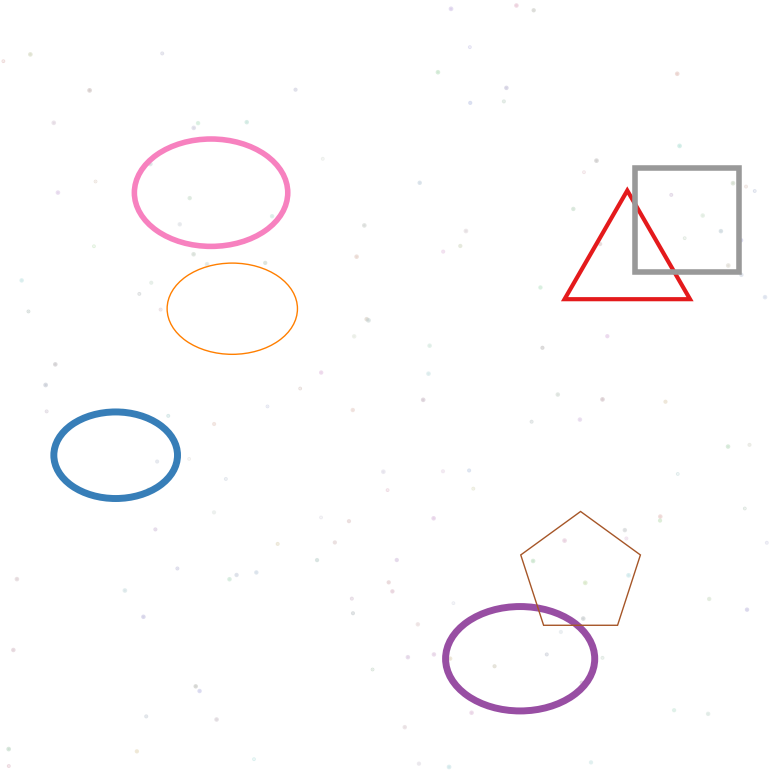[{"shape": "triangle", "thickness": 1.5, "radius": 0.47, "center": [0.815, 0.658]}, {"shape": "oval", "thickness": 2.5, "radius": 0.4, "center": [0.15, 0.409]}, {"shape": "oval", "thickness": 2.5, "radius": 0.48, "center": [0.676, 0.144]}, {"shape": "oval", "thickness": 0.5, "radius": 0.42, "center": [0.302, 0.599]}, {"shape": "pentagon", "thickness": 0.5, "radius": 0.41, "center": [0.754, 0.254]}, {"shape": "oval", "thickness": 2, "radius": 0.5, "center": [0.274, 0.75]}, {"shape": "square", "thickness": 2, "radius": 0.34, "center": [0.892, 0.714]}]